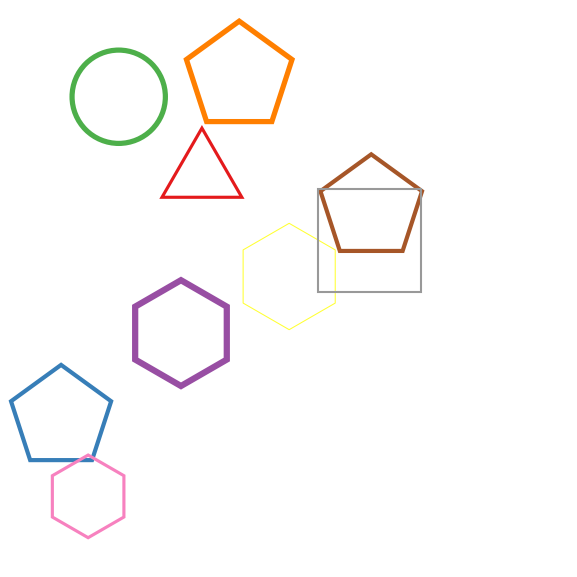[{"shape": "triangle", "thickness": 1.5, "radius": 0.4, "center": [0.35, 0.697]}, {"shape": "pentagon", "thickness": 2, "radius": 0.46, "center": [0.106, 0.276]}, {"shape": "circle", "thickness": 2.5, "radius": 0.4, "center": [0.206, 0.832]}, {"shape": "hexagon", "thickness": 3, "radius": 0.46, "center": [0.313, 0.422]}, {"shape": "pentagon", "thickness": 2.5, "radius": 0.48, "center": [0.414, 0.866]}, {"shape": "hexagon", "thickness": 0.5, "radius": 0.46, "center": [0.501, 0.52]}, {"shape": "pentagon", "thickness": 2, "radius": 0.46, "center": [0.643, 0.639]}, {"shape": "hexagon", "thickness": 1.5, "radius": 0.36, "center": [0.153, 0.14]}, {"shape": "square", "thickness": 1, "radius": 0.45, "center": [0.64, 0.583]}]